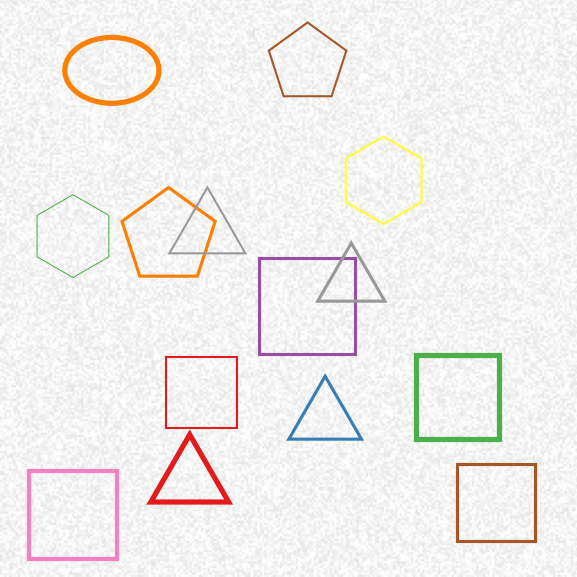[{"shape": "triangle", "thickness": 2.5, "radius": 0.39, "center": [0.329, 0.169]}, {"shape": "square", "thickness": 1, "radius": 0.3, "center": [0.349, 0.32]}, {"shape": "triangle", "thickness": 1.5, "radius": 0.36, "center": [0.563, 0.275]}, {"shape": "square", "thickness": 2.5, "radius": 0.36, "center": [0.792, 0.312]}, {"shape": "hexagon", "thickness": 0.5, "radius": 0.36, "center": [0.126, 0.59]}, {"shape": "square", "thickness": 1.5, "radius": 0.42, "center": [0.532, 0.47]}, {"shape": "pentagon", "thickness": 1.5, "radius": 0.42, "center": [0.292, 0.59]}, {"shape": "oval", "thickness": 2.5, "radius": 0.41, "center": [0.194, 0.877]}, {"shape": "hexagon", "thickness": 1, "radius": 0.38, "center": [0.664, 0.687]}, {"shape": "pentagon", "thickness": 1, "radius": 0.35, "center": [0.533, 0.89]}, {"shape": "square", "thickness": 1.5, "radius": 0.34, "center": [0.859, 0.129]}, {"shape": "square", "thickness": 2, "radius": 0.38, "center": [0.127, 0.108]}, {"shape": "triangle", "thickness": 1.5, "radius": 0.34, "center": [0.608, 0.511]}, {"shape": "triangle", "thickness": 1, "radius": 0.38, "center": [0.359, 0.598]}]